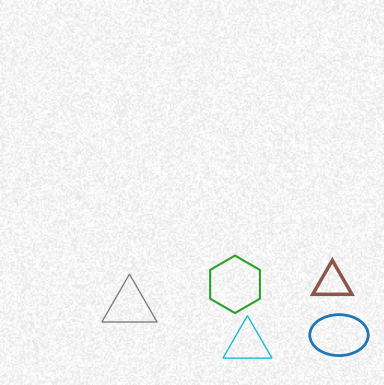[{"shape": "oval", "thickness": 2, "radius": 0.38, "center": [0.881, 0.13]}, {"shape": "hexagon", "thickness": 1.5, "radius": 0.37, "center": [0.61, 0.262]}, {"shape": "triangle", "thickness": 2.5, "radius": 0.29, "center": [0.863, 0.265]}, {"shape": "triangle", "thickness": 1, "radius": 0.41, "center": [0.336, 0.205]}, {"shape": "triangle", "thickness": 1, "radius": 0.37, "center": [0.643, 0.107]}]